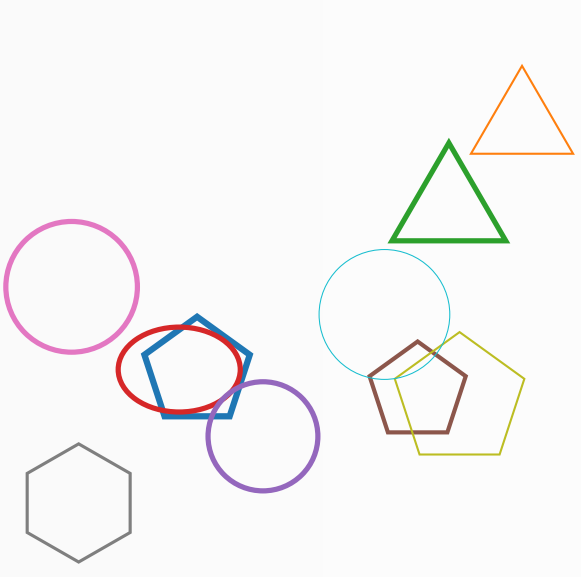[{"shape": "pentagon", "thickness": 3, "radius": 0.48, "center": [0.339, 0.355]}, {"shape": "triangle", "thickness": 1, "radius": 0.51, "center": [0.898, 0.784]}, {"shape": "triangle", "thickness": 2.5, "radius": 0.56, "center": [0.772, 0.639]}, {"shape": "oval", "thickness": 2.5, "radius": 0.53, "center": [0.308, 0.359]}, {"shape": "circle", "thickness": 2.5, "radius": 0.47, "center": [0.452, 0.244]}, {"shape": "pentagon", "thickness": 2, "radius": 0.43, "center": [0.719, 0.321]}, {"shape": "circle", "thickness": 2.5, "radius": 0.57, "center": [0.123, 0.502]}, {"shape": "hexagon", "thickness": 1.5, "radius": 0.51, "center": [0.135, 0.128]}, {"shape": "pentagon", "thickness": 1, "radius": 0.59, "center": [0.791, 0.307]}, {"shape": "circle", "thickness": 0.5, "radius": 0.56, "center": [0.661, 0.455]}]